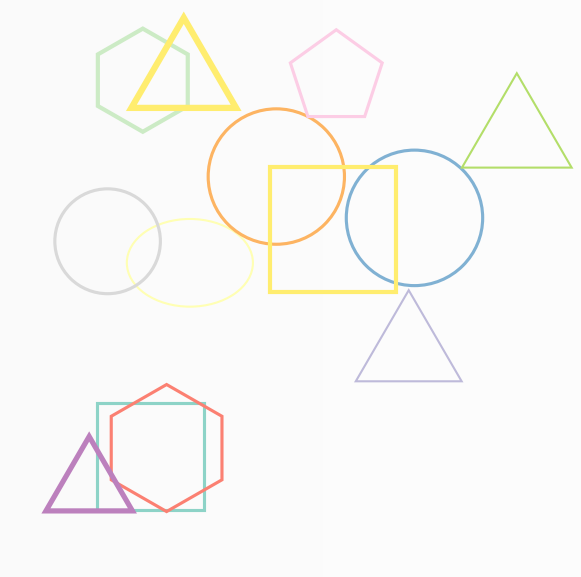[{"shape": "square", "thickness": 1.5, "radius": 0.46, "center": [0.259, 0.208]}, {"shape": "oval", "thickness": 1, "radius": 0.54, "center": [0.327, 0.544]}, {"shape": "triangle", "thickness": 1, "radius": 0.53, "center": [0.703, 0.391]}, {"shape": "hexagon", "thickness": 1.5, "radius": 0.55, "center": [0.287, 0.223]}, {"shape": "circle", "thickness": 1.5, "radius": 0.59, "center": [0.713, 0.622]}, {"shape": "circle", "thickness": 1.5, "radius": 0.59, "center": [0.475, 0.693]}, {"shape": "triangle", "thickness": 1, "radius": 0.54, "center": [0.889, 0.763]}, {"shape": "pentagon", "thickness": 1.5, "radius": 0.42, "center": [0.579, 0.865]}, {"shape": "circle", "thickness": 1.5, "radius": 0.45, "center": [0.185, 0.581]}, {"shape": "triangle", "thickness": 2.5, "radius": 0.43, "center": [0.153, 0.157]}, {"shape": "hexagon", "thickness": 2, "radius": 0.45, "center": [0.246, 0.86]}, {"shape": "square", "thickness": 2, "radius": 0.54, "center": [0.573, 0.601]}, {"shape": "triangle", "thickness": 3, "radius": 0.52, "center": [0.316, 0.864]}]